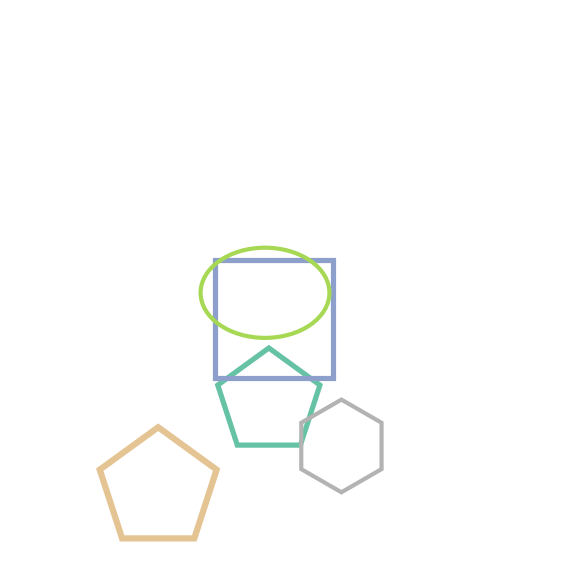[{"shape": "pentagon", "thickness": 2.5, "radius": 0.46, "center": [0.466, 0.304]}, {"shape": "square", "thickness": 2.5, "radius": 0.51, "center": [0.474, 0.447]}, {"shape": "oval", "thickness": 2, "radius": 0.56, "center": [0.459, 0.492]}, {"shape": "pentagon", "thickness": 3, "radius": 0.53, "center": [0.274, 0.153]}, {"shape": "hexagon", "thickness": 2, "radius": 0.4, "center": [0.591, 0.227]}]